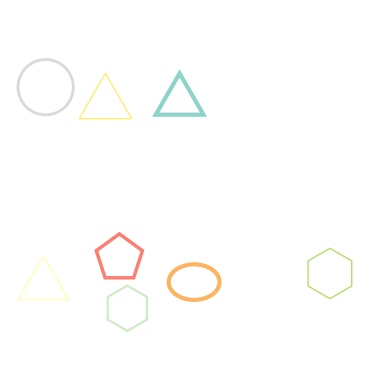[{"shape": "triangle", "thickness": 3, "radius": 0.36, "center": [0.466, 0.738]}, {"shape": "triangle", "thickness": 1, "radius": 0.38, "center": [0.113, 0.259]}, {"shape": "pentagon", "thickness": 2.5, "radius": 0.32, "center": [0.31, 0.329]}, {"shape": "oval", "thickness": 3, "radius": 0.33, "center": [0.504, 0.267]}, {"shape": "hexagon", "thickness": 1, "radius": 0.33, "center": [0.857, 0.29]}, {"shape": "circle", "thickness": 2, "radius": 0.36, "center": [0.119, 0.774]}, {"shape": "hexagon", "thickness": 1.5, "radius": 0.29, "center": [0.331, 0.199]}, {"shape": "triangle", "thickness": 1, "radius": 0.39, "center": [0.274, 0.731]}]